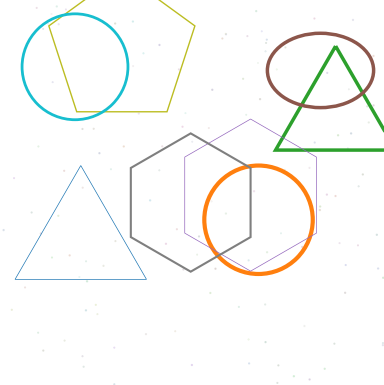[{"shape": "triangle", "thickness": 0.5, "radius": 0.99, "center": [0.21, 0.373]}, {"shape": "circle", "thickness": 3, "radius": 0.7, "center": [0.672, 0.429]}, {"shape": "triangle", "thickness": 2.5, "radius": 0.9, "center": [0.872, 0.7]}, {"shape": "hexagon", "thickness": 0.5, "radius": 0.99, "center": [0.651, 0.493]}, {"shape": "oval", "thickness": 2.5, "radius": 0.69, "center": [0.832, 0.817]}, {"shape": "hexagon", "thickness": 1.5, "radius": 0.9, "center": [0.495, 0.474]}, {"shape": "pentagon", "thickness": 1, "radius": 1.0, "center": [0.317, 0.871]}, {"shape": "circle", "thickness": 2, "radius": 0.69, "center": [0.195, 0.827]}]